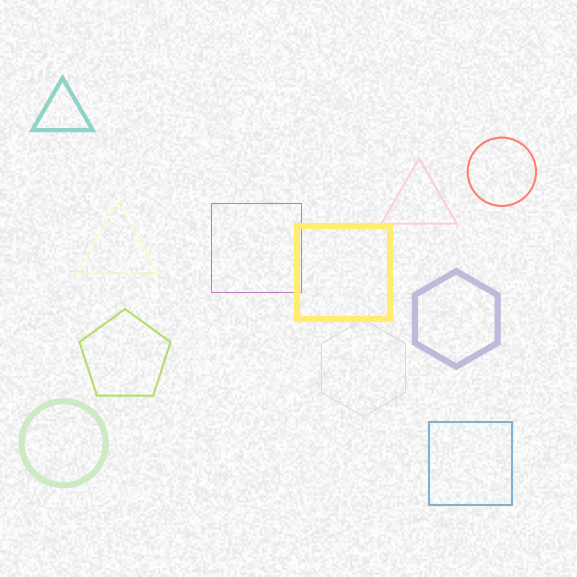[{"shape": "triangle", "thickness": 2, "radius": 0.3, "center": [0.108, 0.804]}, {"shape": "triangle", "thickness": 0.5, "radius": 0.42, "center": [0.204, 0.566]}, {"shape": "hexagon", "thickness": 3, "radius": 0.41, "center": [0.79, 0.447]}, {"shape": "circle", "thickness": 1, "radius": 0.3, "center": [0.869, 0.702]}, {"shape": "square", "thickness": 1, "radius": 0.36, "center": [0.815, 0.196]}, {"shape": "pentagon", "thickness": 1, "radius": 0.41, "center": [0.216, 0.381]}, {"shape": "triangle", "thickness": 1, "radius": 0.38, "center": [0.726, 0.649]}, {"shape": "hexagon", "thickness": 0.5, "radius": 0.42, "center": [0.629, 0.362]}, {"shape": "square", "thickness": 0.5, "radius": 0.39, "center": [0.443, 0.57]}, {"shape": "circle", "thickness": 3, "radius": 0.36, "center": [0.11, 0.232]}, {"shape": "square", "thickness": 3, "radius": 0.4, "center": [0.595, 0.528]}]